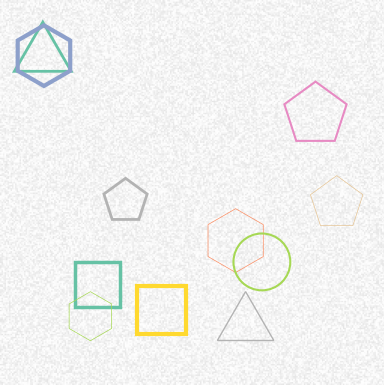[{"shape": "triangle", "thickness": 2, "radius": 0.43, "center": [0.111, 0.857]}, {"shape": "square", "thickness": 2.5, "radius": 0.29, "center": [0.253, 0.261]}, {"shape": "hexagon", "thickness": 0.5, "radius": 0.41, "center": [0.612, 0.375]}, {"shape": "hexagon", "thickness": 3, "radius": 0.39, "center": [0.114, 0.855]}, {"shape": "pentagon", "thickness": 1.5, "radius": 0.43, "center": [0.819, 0.703]}, {"shape": "circle", "thickness": 1.5, "radius": 0.37, "center": [0.68, 0.32]}, {"shape": "hexagon", "thickness": 0.5, "radius": 0.32, "center": [0.235, 0.179]}, {"shape": "square", "thickness": 3, "radius": 0.32, "center": [0.42, 0.195]}, {"shape": "pentagon", "thickness": 0.5, "radius": 0.36, "center": [0.874, 0.472]}, {"shape": "pentagon", "thickness": 2, "radius": 0.3, "center": [0.326, 0.478]}, {"shape": "triangle", "thickness": 1, "radius": 0.42, "center": [0.638, 0.158]}]